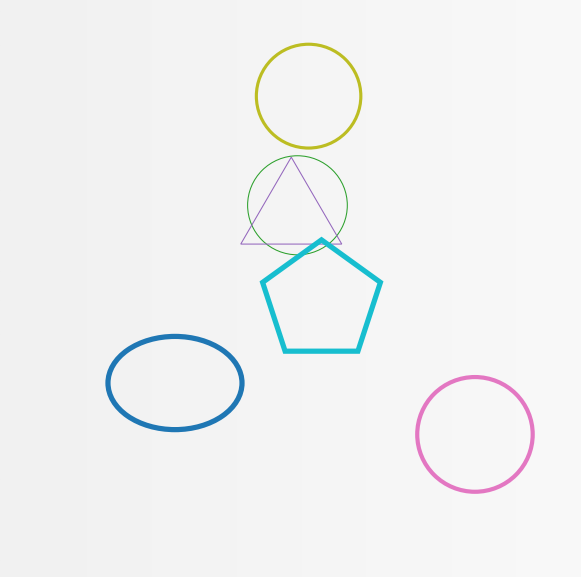[{"shape": "oval", "thickness": 2.5, "radius": 0.58, "center": [0.301, 0.336]}, {"shape": "circle", "thickness": 0.5, "radius": 0.43, "center": [0.512, 0.644]}, {"shape": "triangle", "thickness": 0.5, "radius": 0.5, "center": [0.501, 0.627]}, {"shape": "circle", "thickness": 2, "radius": 0.5, "center": [0.817, 0.247]}, {"shape": "circle", "thickness": 1.5, "radius": 0.45, "center": [0.531, 0.833]}, {"shape": "pentagon", "thickness": 2.5, "radius": 0.53, "center": [0.553, 0.477]}]